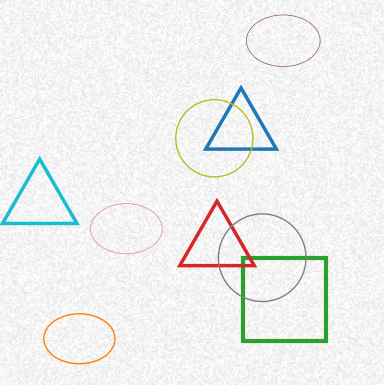[{"shape": "triangle", "thickness": 2.5, "radius": 0.53, "center": [0.626, 0.666]}, {"shape": "oval", "thickness": 1, "radius": 0.46, "center": [0.206, 0.12]}, {"shape": "square", "thickness": 3, "radius": 0.54, "center": [0.739, 0.222]}, {"shape": "triangle", "thickness": 2.5, "radius": 0.56, "center": [0.564, 0.366]}, {"shape": "oval", "thickness": 0.5, "radius": 0.48, "center": [0.736, 0.894]}, {"shape": "oval", "thickness": 0.5, "radius": 0.47, "center": [0.328, 0.406]}, {"shape": "circle", "thickness": 1, "radius": 0.57, "center": [0.681, 0.331]}, {"shape": "circle", "thickness": 1, "radius": 0.5, "center": [0.557, 0.641]}, {"shape": "triangle", "thickness": 2.5, "radius": 0.56, "center": [0.103, 0.475]}]